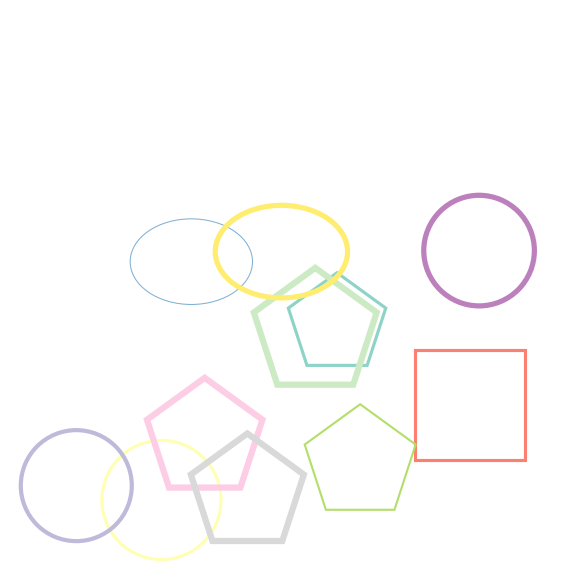[{"shape": "pentagon", "thickness": 1.5, "radius": 0.44, "center": [0.584, 0.438]}, {"shape": "circle", "thickness": 1.5, "radius": 0.52, "center": [0.28, 0.133]}, {"shape": "circle", "thickness": 2, "radius": 0.48, "center": [0.132, 0.158]}, {"shape": "square", "thickness": 1.5, "radius": 0.48, "center": [0.814, 0.298]}, {"shape": "oval", "thickness": 0.5, "radius": 0.53, "center": [0.331, 0.546]}, {"shape": "pentagon", "thickness": 1, "radius": 0.51, "center": [0.624, 0.198]}, {"shape": "pentagon", "thickness": 3, "radius": 0.53, "center": [0.354, 0.24]}, {"shape": "pentagon", "thickness": 3, "radius": 0.51, "center": [0.428, 0.146]}, {"shape": "circle", "thickness": 2.5, "radius": 0.48, "center": [0.83, 0.565]}, {"shape": "pentagon", "thickness": 3, "radius": 0.56, "center": [0.546, 0.423]}, {"shape": "oval", "thickness": 2.5, "radius": 0.57, "center": [0.487, 0.563]}]